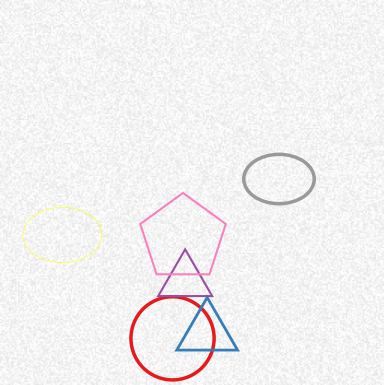[{"shape": "circle", "thickness": 2.5, "radius": 0.54, "center": [0.448, 0.121]}, {"shape": "triangle", "thickness": 2, "radius": 0.46, "center": [0.538, 0.136]}, {"shape": "triangle", "thickness": 1.5, "radius": 0.4, "center": [0.481, 0.271]}, {"shape": "oval", "thickness": 0.5, "radius": 0.51, "center": [0.162, 0.39]}, {"shape": "pentagon", "thickness": 1.5, "radius": 0.58, "center": [0.475, 0.382]}, {"shape": "oval", "thickness": 2.5, "radius": 0.46, "center": [0.725, 0.535]}]